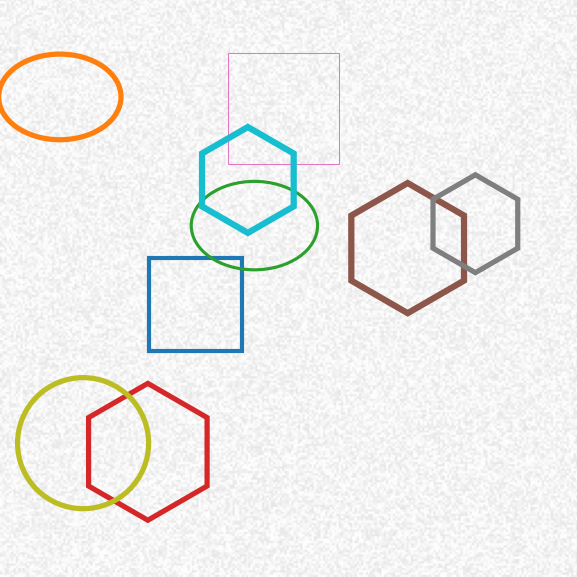[{"shape": "square", "thickness": 2, "radius": 0.4, "center": [0.339, 0.473]}, {"shape": "oval", "thickness": 2.5, "radius": 0.53, "center": [0.104, 0.831]}, {"shape": "oval", "thickness": 1.5, "radius": 0.55, "center": [0.441, 0.608]}, {"shape": "hexagon", "thickness": 2.5, "radius": 0.59, "center": [0.256, 0.217]}, {"shape": "hexagon", "thickness": 3, "radius": 0.56, "center": [0.706, 0.57]}, {"shape": "square", "thickness": 0.5, "radius": 0.48, "center": [0.491, 0.812]}, {"shape": "hexagon", "thickness": 2.5, "radius": 0.42, "center": [0.823, 0.612]}, {"shape": "circle", "thickness": 2.5, "radius": 0.57, "center": [0.144, 0.232]}, {"shape": "hexagon", "thickness": 3, "radius": 0.46, "center": [0.429, 0.688]}]